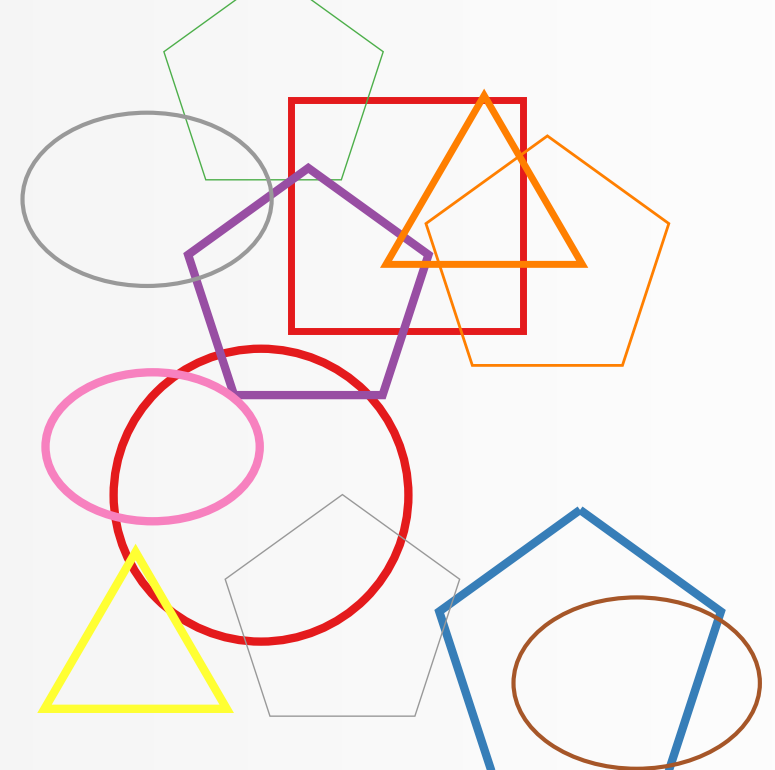[{"shape": "square", "thickness": 2.5, "radius": 0.75, "center": [0.526, 0.72]}, {"shape": "circle", "thickness": 3, "radius": 0.95, "center": [0.337, 0.357]}, {"shape": "pentagon", "thickness": 3, "radius": 0.96, "center": [0.748, 0.147]}, {"shape": "pentagon", "thickness": 0.5, "radius": 0.74, "center": [0.353, 0.887]}, {"shape": "pentagon", "thickness": 3, "radius": 0.82, "center": [0.398, 0.619]}, {"shape": "pentagon", "thickness": 1, "radius": 0.82, "center": [0.706, 0.659]}, {"shape": "triangle", "thickness": 2.5, "radius": 0.73, "center": [0.625, 0.73]}, {"shape": "triangle", "thickness": 3, "radius": 0.68, "center": [0.175, 0.147]}, {"shape": "oval", "thickness": 1.5, "radius": 0.79, "center": [0.822, 0.113]}, {"shape": "oval", "thickness": 3, "radius": 0.69, "center": [0.197, 0.42]}, {"shape": "oval", "thickness": 1.5, "radius": 0.8, "center": [0.19, 0.741]}, {"shape": "pentagon", "thickness": 0.5, "radius": 0.8, "center": [0.442, 0.199]}]